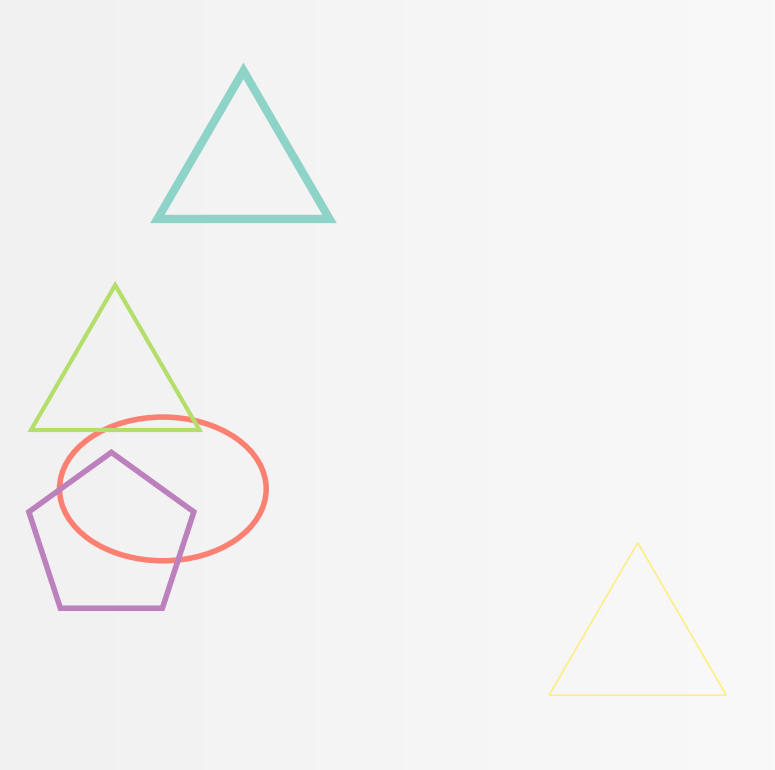[{"shape": "triangle", "thickness": 3, "radius": 0.64, "center": [0.314, 0.78]}, {"shape": "oval", "thickness": 2, "radius": 0.67, "center": [0.21, 0.365]}, {"shape": "triangle", "thickness": 1.5, "radius": 0.63, "center": [0.149, 0.504]}, {"shape": "pentagon", "thickness": 2, "radius": 0.56, "center": [0.144, 0.301]}, {"shape": "triangle", "thickness": 0.5, "radius": 0.66, "center": [0.823, 0.163]}]